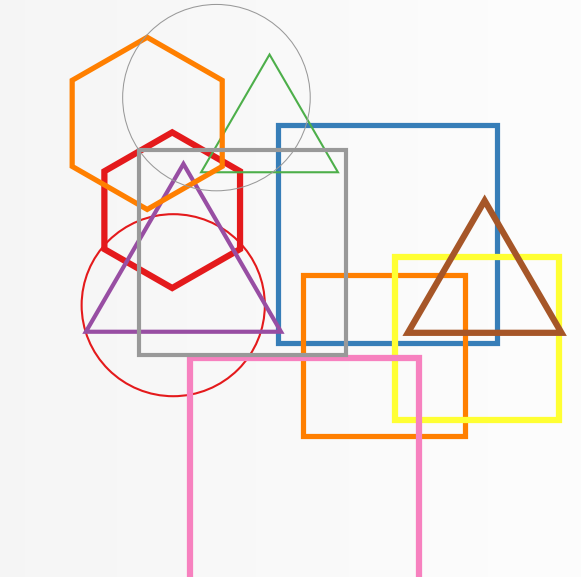[{"shape": "circle", "thickness": 1, "radius": 0.79, "center": [0.298, 0.471]}, {"shape": "hexagon", "thickness": 3, "radius": 0.67, "center": [0.296, 0.635]}, {"shape": "square", "thickness": 2.5, "radius": 0.94, "center": [0.667, 0.594]}, {"shape": "triangle", "thickness": 1, "radius": 0.68, "center": [0.464, 0.769]}, {"shape": "triangle", "thickness": 2, "radius": 0.97, "center": [0.316, 0.522]}, {"shape": "hexagon", "thickness": 2.5, "radius": 0.75, "center": [0.253, 0.786]}, {"shape": "square", "thickness": 2.5, "radius": 0.7, "center": [0.661, 0.383]}, {"shape": "square", "thickness": 3, "radius": 0.7, "center": [0.821, 0.413]}, {"shape": "triangle", "thickness": 3, "radius": 0.76, "center": [0.834, 0.499]}, {"shape": "square", "thickness": 3, "radius": 0.99, "center": [0.524, 0.182]}, {"shape": "square", "thickness": 2, "radius": 0.89, "center": [0.417, 0.562]}, {"shape": "circle", "thickness": 0.5, "radius": 0.81, "center": [0.372, 0.83]}]